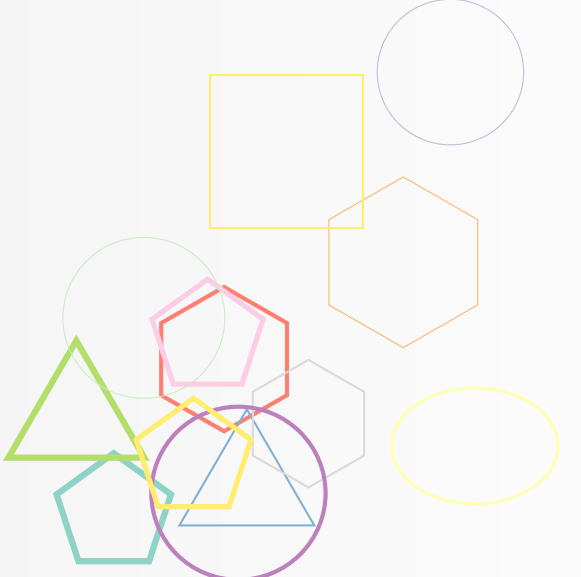[{"shape": "pentagon", "thickness": 3, "radius": 0.52, "center": [0.196, 0.111]}, {"shape": "oval", "thickness": 1.5, "radius": 0.72, "center": [0.817, 0.227]}, {"shape": "circle", "thickness": 0.5, "radius": 0.63, "center": [0.775, 0.874]}, {"shape": "hexagon", "thickness": 2, "radius": 0.62, "center": [0.386, 0.377]}, {"shape": "triangle", "thickness": 1, "radius": 0.67, "center": [0.425, 0.156]}, {"shape": "hexagon", "thickness": 0.5, "radius": 0.74, "center": [0.694, 0.545]}, {"shape": "triangle", "thickness": 3, "radius": 0.68, "center": [0.131, 0.274]}, {"shape": "pentagon", "thickness": 2.5, "radius": 0.5, "center": [0.357, 0.415]}, {"shape": "hexagon", "thickness": 1, "radius": 0.55, "center": [0.531, 0.266]}, {"shape": "circle", "thickness": 2, "radius": 0.75, "center": [0.41, 0.145]}, {"shape": "circle", "thickness": 0.5, "radius": 0.7, "center": [0.247, 0.449]}, {"shape": "square", "thickness": 1, "radius": 0.66, "center": [0.493, 0.737]}, {"shape": "pentagon", "thickness": 2.5, "radius": 0.52, "center": [0.333, 0.206]}]